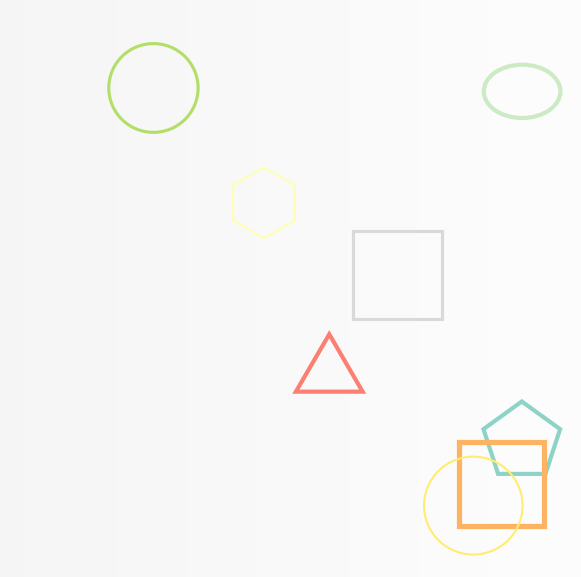[{"shape": "pentagon", "thickness": 2, "radius": 0.35, "center": [0.898, 0.235]}, {"shape": "hexagon", "thickness": 1, "radius": 0.31, "center": [0.454, 0.648]}, {"shape": "triangle", "thickness": 2, "radius": 0.33, "center": [0.566, 0.354]}, {"shape": "square", "thickness": 2.5, "radius": 0.36, "center": [0.863, 0.161]}, {"shape": "circle", "thickness": 1.5, "radius": 0.38, "center": [0.264, 0.847]}, {"shape": "square", "thickness": 1.5, "radius": 0.38, "center": [0.683, 0.522]}, {"shape": "oval", "thickness": 2, "radius": 0.33, "center": [0.898, 0.841]}, {"shape": "circle", "thickness": 1, "radius": 0.42, "center": [0.814, 0.124]}]